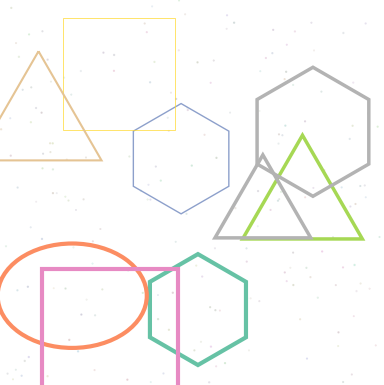[{"shape": "hexagon", "thickness": 3, "radius": 0.72, "center": [0.514, 0.196]}, {"shape": "oval", "thickness": 3, "radius": 0.97, "center": [0.188, 0.232]}, {"shape": "hexagon", "thickness": 1, "radius": 0.72, "center": [0.47, 0.588]}, {"shape": "square", "thickness": 3, "radius": 0.88, "center": [0.286, 0.126]}, {"shape": "triangle", "thickness": 2.5, "radius": 0.9, "center": [0.786, 0.469]}, {"shape": "square", "thickness": 0.5, "radius": 0.73, "center": [0.309, 0.808]}, {"shape": "triangle", "thickness": 1.5, "radius": 0.94, "center": [0.1, 0.678]}, {"shape": "hexagon", "thickness": 2.5, "radius": 0.84, "center": [0.813, 0.658]}, {"shape": "triangle", "thickness": 2.5, "radius": 0.72, "center": [0.683, 0.454]}]